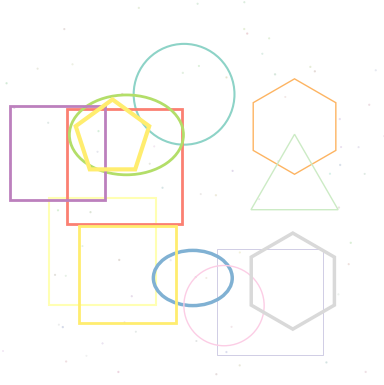[{"shape": "circle", "thickness": 1.5, "radius": 0.65, "center": [0.478, 0.755]}, {"shape": "square", "thickness": 1.5, "radius": 0.69, "center": [0.265, 0.346]}, {"shape": "square", "thickness": 0.5, "radius": 0.69, "center": [0.701, 0.215]}, {"shape": "square", "thickness": 2, "radius": 0.75, "center": [0.323, 0.567]}, {"shape": "oval", "thickness": 2.5, "radius": 0.51, "center": [0.501, 0.278]}, {"shape": "hexagon", "thickness": 1, "radius": 0.62, "center": [0.765, 0.671]}, {"shape": "oval", "thickness": 2, "radius": 0.74, "center": [0.328, 0.65]}, {"shape": "circle", "thickness": 1, "radius": 0.52, "center": [0.582, 0.206]}, {"shape": "hexagon", "thickness": 2.5, "radius": 0.62, "center": [0.761, 0.27]}, {"shape": "square", "thickness": 2, "radius": 0.61, "center": [0.149, 0.603]}, {"shape": "triangle", "thickness": 1, "radius": 0.65, "center": [0.765, 0.521]}, {"shape": "pentagon", "thickness": 3, "radius": 0.5, "center": [0.292, 0.641]}, {"shape": "square", "thickness": 2, "radius": 0.63, "center": [0.331, 0.286]}]